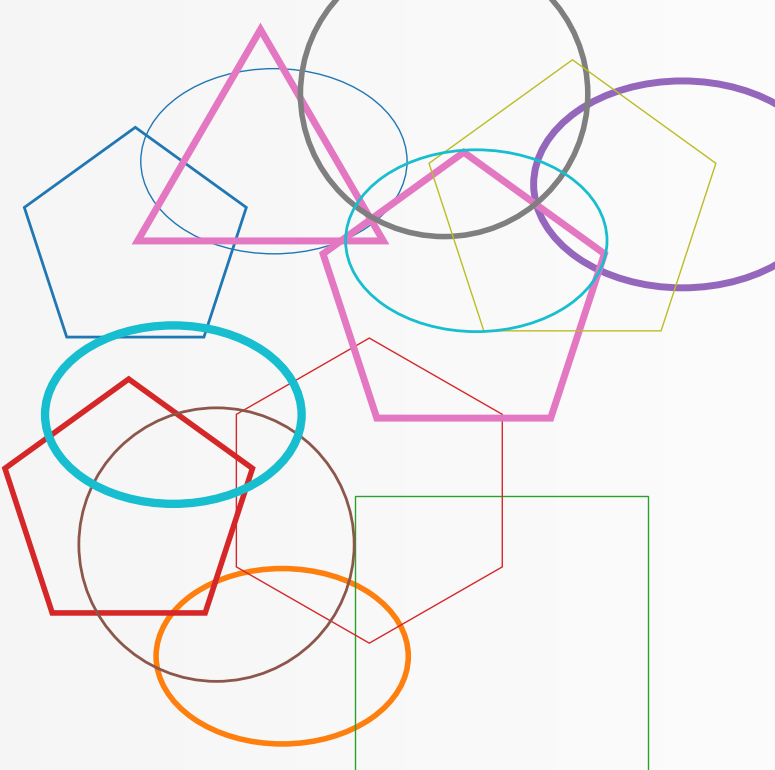[{"shape": "oval", "thickness": 0.5, "radius": 0.86, "center": [0.353, 0.791]}, {"shape": "pentagon", "thickness": 1, "radius": 0.75, "center": [0.175, 0.684]}, {"shape": "oval", "thickness": 2, "radius": 0.81, "center": [0.364, 0.148]}, {"shape": "square", "thickness": 0.5, "radius": 0.94, "center": [0.647, 0.167]}, {"shape": "pentagon", "thickness": 2, "radius": 0.84, "center": [0.166, 0.34]}, {"shape": "hexagon", "thickness": 0.5, "radius": 0.99, "center": [0.477, 0.363]}, {"shape": "oval", "thickness": 2.5, "radius": 0.96, "center": [0.881, 0.761]}, {"shape": "circle", "thickness": 1, "radius": 0.89, "center": [0.279, 0.293]}, {"shape": "triangle", "thickness": 2.5, "radius": 0.92, "center": [0.336, 0.779]}, {"shape": "pentagon", "thickness": 2.5, "radius": 0.95, "center": [0.598, 0.611]}, {"shape": "circle", "thickness": 2, "radius": 0.93, "center": [0.573, 0.878]}, {"shape": "pentagon", "thickness": 0.5, "radius": 0.97, "center": [0.739, 0.728]}, {"shape": "oval", "thickness": 3, "radius": 0.83, "center": [0.224, 0.462]}, {"shape": "oval", "thickness": 1, "radius": 0.84, "center": [0.615, 0.687]}]